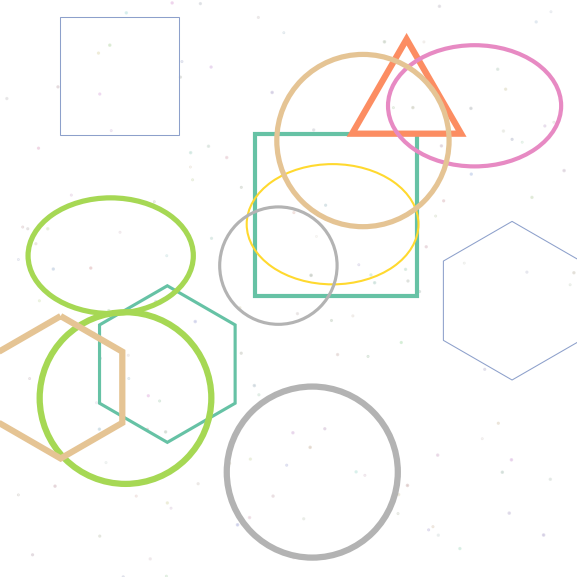[{"shape": "square", "thickness": 2, "radius": 0.7, "center": [0.582, 0.627]}, {"shape": "hexagon", "thickness": 1.5, "radius": 0.68, "center": [0.29, 0.369]}, {"shape": "triangle", "thickness": 3, "radius": 0.55, "center": [0.704, 0.822]}, {"shape": "square", "thickness": 0.5, "radius": 0.51, "center": [0.207, 0.867]}, {"shape": "hexagon", "thickness": 0.5, "radius": 0.69, "center": [0.887, 0.478]}, {"shape": "oval", "thickness": 2, "radius": 0.75, "center": [0.822, 0.816]}, {"shape": "circle", "thickness": 3, "radius": 0.74, "center": [0.217, 0.31]}, {"shape": "oval", "thickness": 2.5, "radius": 0.72, "center": [0.192, 0.556]}, {"shape": "oval", "thickness": 1, "radius": 0.74, "center": [0.576, 0.611]}, {"shape": "hexagon", "thickness": 3, "radius": 0.62, "center": [0.105, 0.329]}, {"shape": "circle", "thickness": 2.5, "radius": 0.75, "center": [0.628, 0.756]}, {"shape": "circle", "thickness": 1.5, "radius": 0.51, "center": [0.482, 0.539]}, {"shape": "circle", "thickness": 3, "radius": 0.74, "center": [0.541, 0.182]}]